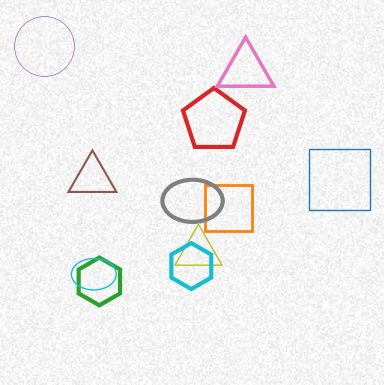[{"shape": "square", "thickness": 1, "radius": 0.4, "center": [0.882, 0.535]}, {"shape": "square", "thickness": 2, "radius": 0.3, "center": [0.594, 0.46]}, {"shape": "hexagon", "thickness": 3, "radius": 0.31, "center": [0.258, 0.269]}, {"shape": "pentagon", "thickness": 3, "radius": 0.42, "center": [0.556, 0.687]}, {"shape": "circle", "thickness": 0.5, "radius": 0.39, "center": [0.116, 0.879]}, {"shape": "triangle", "thickness": 1.5, "radius": 0.36, "center": [0.24, 0.537]}, {"shape": "triangle", "thickness": 2.5, "radius": 0.42, "center": [0.638, 0.819]}, {"shape": "oval", "thickness": 3, "radius": 0.39, "center": [0.5, 0.478]}, {"shape": "triangle", "thickness": 1, "radius": 0.35, "center": [0.515, 0.347]}, {"shape": "oval", "thickness": 1, "radius": 0.29, "center": [0.244, 0.288]}, {"shape": "hexagon", "thickness": 3, "radius": 0.3, "center": [0.497, 0.309]}]